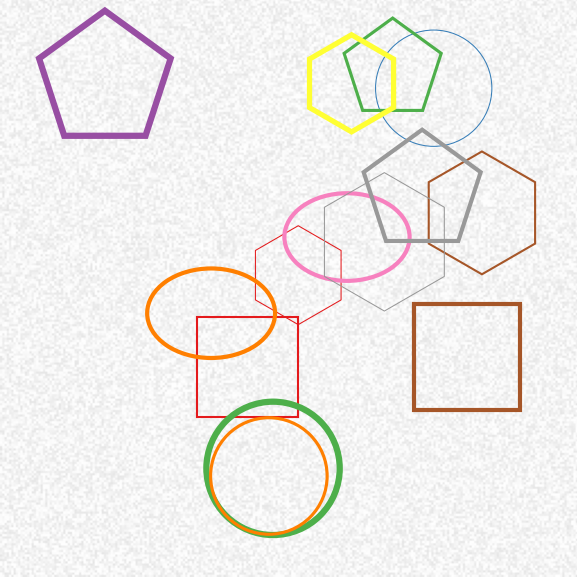[{"shape": "square", "thickness": 1, "radius": 0.44, "center": [0.428, 0.364]}, {"shape": "hexagon", "thickness": 0.5, "radius": 0.43, "center": [0.516, 0.523]}, {"shape": "circle", "thickness": 0.5, "radius": 0.5, "center": [0.751, 0.846]}, {"shape": "circle", "thickness": 3, "radius": 0.58, "center": [0.473, 0.188]}, {"shape": "pentagon", "thickness": 1.5, "radius": 0.44, "center": [0.68, 0.879]}, {"shape": "pentagon", "thickness": 3, "radius": 0.6, "center": [0.182, 0.861]}, {"shape": "oval", "thickness": 2, "radius": 0.55, "center": [0.366, 0.457]}, {"shape": "circle", "thickness": 1.5, "radius": 0.5, "center": [0.466, 0.175]}, {"shape": "hexagon", "thickness": 2.5, "radius": 0.42, "center": [0.609, 0.855]}, {"shape": "hexagon", "thickness": 1, "radius": 0.53, "center": [0.834, 0.631]}, {"shape": "square", "thickness": 2, "radius": 0.46, "center": [0.809, 0.381]}, {"shape": "oval", "thickness": 2, "radius": 0.54, "center": [0.601, 0.589]}, {"shape": "pentagon", "thickness": 2, "radius": 0.53, "center": [0.731, 0.668]}, {"shape": "hexagon", "thickness": 0.5, "radius": 0.6, "center": [0.666, 0.58]}]